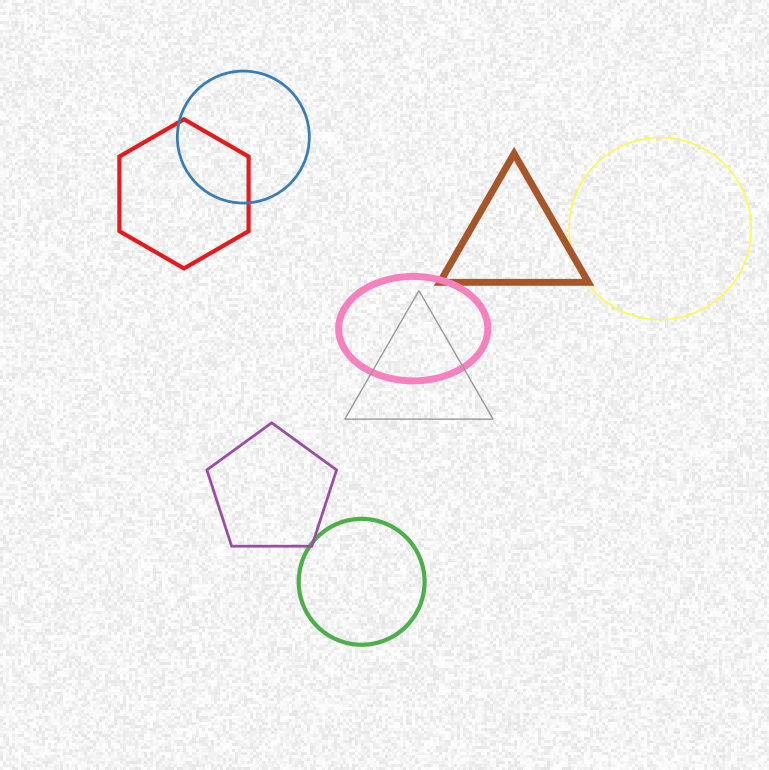[{"shape": "hexagon", "thickness": 1.5, "radius": 0.48, "center": [0.239, 0.748]}, {"shape": "circle", "thickness": 1, "radius": 0.43, "center": [0.316, 0.822]}, {"shape": "circle", "thickness": 1.5, "radius": 0.41, "center": [0.47, 0.244]}, {"shape": "pentagon", "thickness": 1, "radius": 0.44, "center": [0.353, 0.362]}, {"shape": "circle", "thickness": 0.5, "radius": 0.59, "center": [0.857, 0.703]}, {"shape": "triangle", "thickness": 2.5, "radius": 0.56, "center": [0.668, 0.689]}, {"shape": "oval", "thickness": 2.5, "radius": 0.48, "center": [0.537, 0.573]}, {"shape": "triangle", "thickness": 0.5, "radius": 0.56, "center": [0.544, 0.511]}]